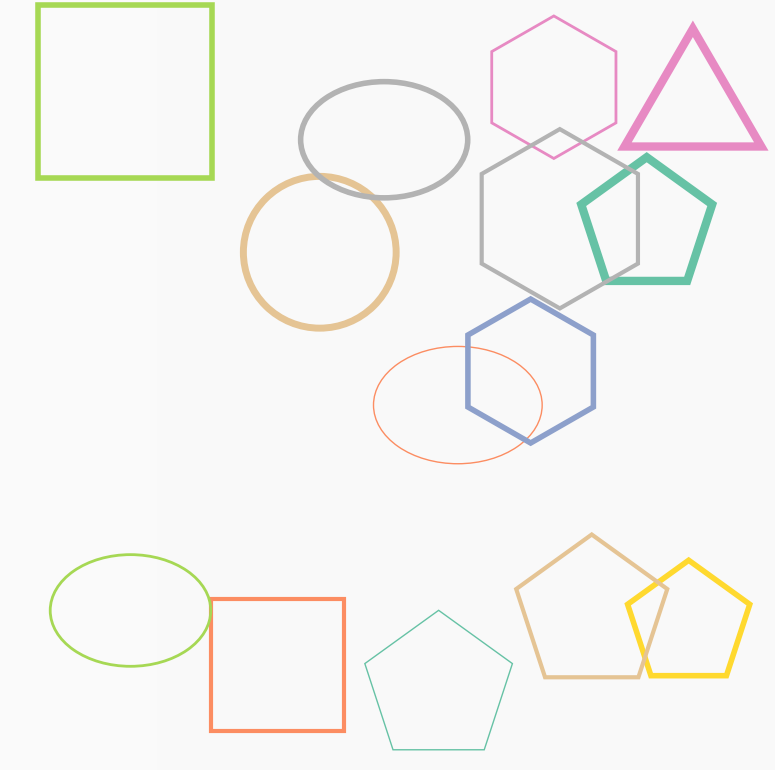[{"shape": "pentagon", "thickness": 3, "radius": 0.44, "center": [0.834, 0.707]}, {"shape": "pentagon", "thickness": 0.5, "radius": 0.5, "center": [0.566, 0.107]}, {"shape": "oval", "thickness": 0.5, "radius": 0.54, "center": [0.591, 0.474]}, {"shape": "square", "thickness": 1.5, "radius": 0.43, "center": [0.358, 0.136]}, {"shape": "hexagon", "thickness": 2, "radius": 0.47, "center": [0.685, 0.518]}, {"shape": "hexagon", "thickness": 1, "radius": 0.46, "center": [0.715, 0.887]}, {"shape": "triangle", "thickness": 3, "radius": 0.51, "center": [0.894, 0.861]}, {"shape": "square", "thickness": 2, "radius": 0.56, "center": [0.161, 0.881]}, {"shape": "oval", "thickness": 1, "radius": 0.52, "center": [0.168, 0.207]}, {"shape": "pentagon", "thickness": 2, "radius": 0.41, "center": [0.889, 0.19]}, {"shape": "pentagon", "thickness": 1.5, "radius": 0.51, "center": [0.764, 0.203]}, {"shape": "circle", "thickness": 2.5, "radius": 0.49, "center": [0.413, 0.672]}, {"shape": "hexagon", "thickness": 1.5, "radius": 0.58, "center": [0.722, 0.716]}, {"shape": "oval", "thickness": 2, "radius": 0.54, "center": [0.496, 0.819]}]